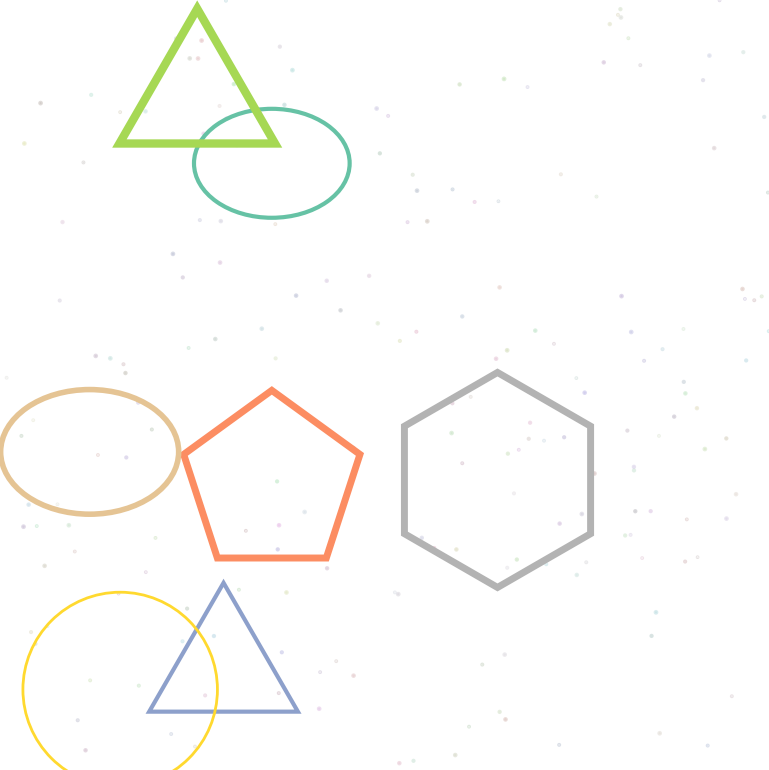[{"shape": "oval", "thickness": 1.5, "radius": 0.51, "center": [0.353, 0.788]}, {"shape": "pentagon", "thickness": 2.5, "radius": 0.6, "center": [0.353, 0.373]}, {"shape": "triangle", "thickness": 1.5, "radius": 0.56, "center": [0.29, 0.132]}, {"shape": "triangle", "thickness": 3, "radius": 0.58, "center": [0.256, 0.872]}, {"shape": "circle", "thickness": 1, "radius": 0.63, "center": [0.156, 0.105]}, {"shape": "oval", "thickness": 2, "radius": 0.58, "center": [0.116, 0.413]}, {"shape": "hexagon", "thickness": 2.5, "radius": 0.7, "center": [0.646, 0.377]}]